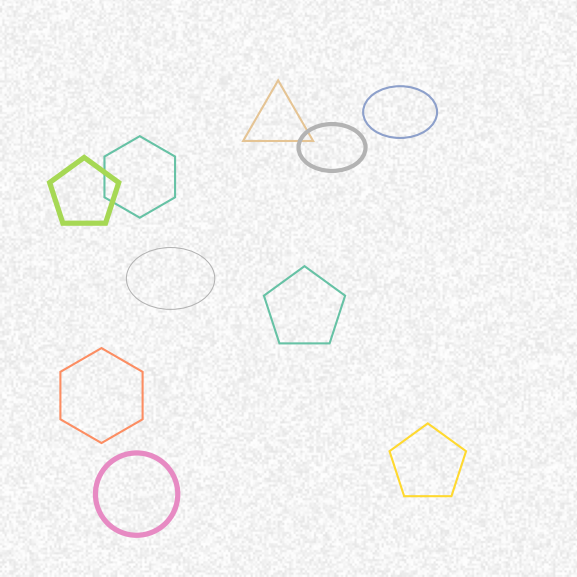[{"shape": "pentagon", "thickness": 1, "radius": 0.37, "center": [0.527, 0.464]}, {"shape": "hexagon", "thickness": 1, "radius": 0.35, "center": [0.242, 0.693]}, {"shape": "hexagon", "thickness": 1, "radius": 0.41, "center": [0.176, 0.314]}, {"shape": "oval", "thickness": 1, "radius": 0.32, "center": [0.693, 0.805]}, {"shape": "circle", "thickness": 2.5, "radius": 0.36, "center": [0.237, 0.144]}, {"shape": "pentagon", "thickness": 2.5, "radius": 0.31, "center": [0.146, 0.664]}, {"shape": "pentagon", "thickness": 1, "radius": 0.35, "center": [0.741, 0.196]}, {"shape": "triangle", "thickness": 1, "radius": 0.35, "center": [0.482, 0.79]}, {"shape": "oval", "thickness": 0.5, "radius": 0.38, "center": [0.295, 0.517]}, {"shape": "oval", "thickness": 2, "radius": 0.29, "center": [0.575, 0.744]}]